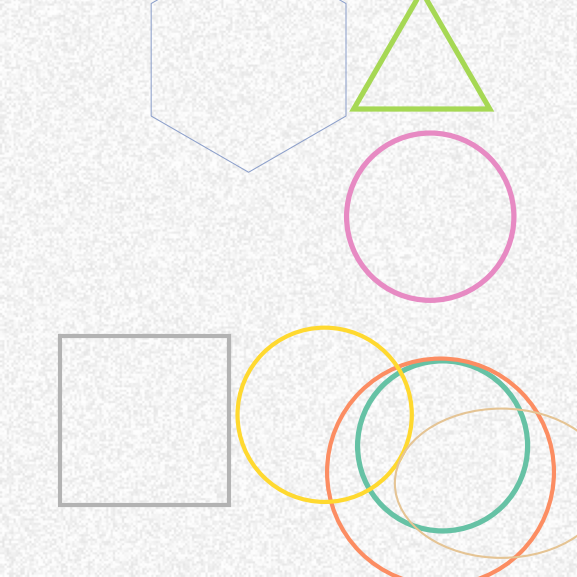[{"shape": "circle", "thickness": 2.5, "radius": 0.74, "center": [0.766, 0.227]}, {"shape": "circle", "thickness": 2, "radius": 0.98, "center": [0.763, 0.182]}, {"shape": "hexagon", "thickness": 0.5, "radius": 0.97, "center": [0.43, 0.896]}, {"shape": "circle", "thickness": 2.5, "radius": 0.72, "center": [0.745, 0.624]}, {"shape": "triangle", "thickness": 2.5, "radius": 0.68, "center": [0.73, 0.878]}, {"shape": "circle", "thickness": 2, "radius": 0.75, "center": [0.562, 0.281]}, {"shape": "oval", "thickness": 1, "radius": 0.92, "center": [0.868, 0.162]}, {"shape": "square", "thickness": 2, "radius": 0.73, "center": [0.251, 0.271]}]